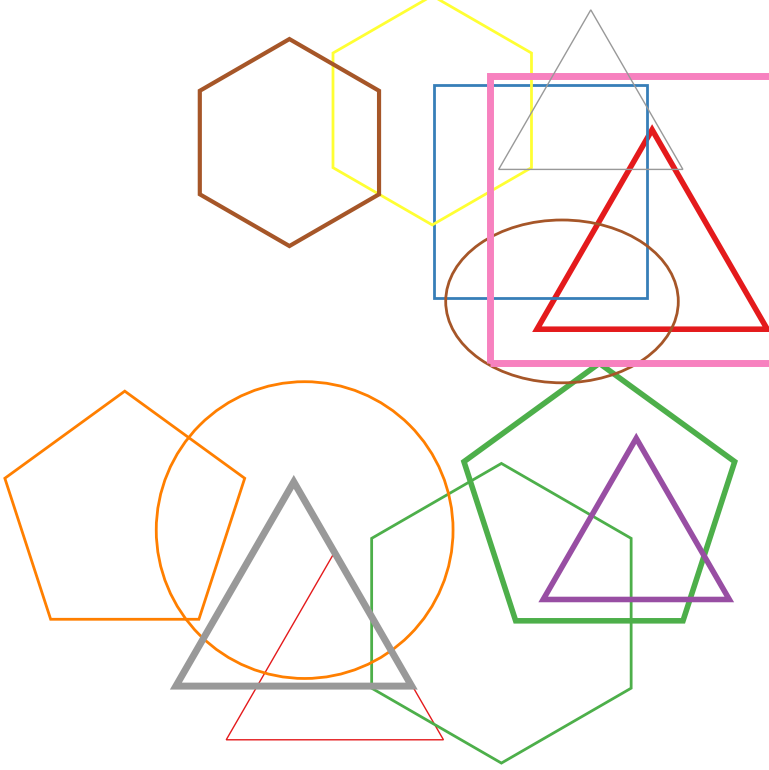[{"shape": "triangle", "thickness": 0.5, "radius": 0.81, "center": [0.435, 0.121]}, {"shape": "triangle", "thickness": 2, "radius": 0.86, "center": [0.847, 0.659]}, {"shape": "square", "thickness": 1, "radius": 0.69, "center": [0.703, 0.752]}, {"shape": "hexagon", "thickness": 1, "radius": 0.97, "center": [0.651, 0.204]}, {"shape": "pentagon", "thickness": 2, "radius": 0.92, "center": [0.778, 0.343]}, {"shape": "triangle", "thickness": 2, "radius": 0.7, "center": [0.826, 0.291]}, {"shape": "pentagon", "thickness": 1, "radius": 0.82, "center": [0.162, 0.328]}, {"shape": "circle", "thickness": 1, "radius": 0.96, "center": [0.396, 0.312]}, {"shape": "hexagon", "thickness": 1, "radius": 0.74, "center": [0.561, 0.857]}, {"shape": "hexagon", "thickness": 1.5, "radius": 0.67, "center": [0.376, 0.815]}, {"shape": "oval", "thickness": 1, "radius": 0.76, "center": [0.73, 0.609]}, {"shape": "square", "thickness": 2.5, "radius": 0.93, "center": [0.823, 0.715]}, {"shape": "triangle", "thickness": 0.5, "radius": 0.69, "center": [0.767, 0.849]}, {"shape": "triangle", "thickness": 2.5, "radius": 0.88, "center": [0.382, 0.197]}]